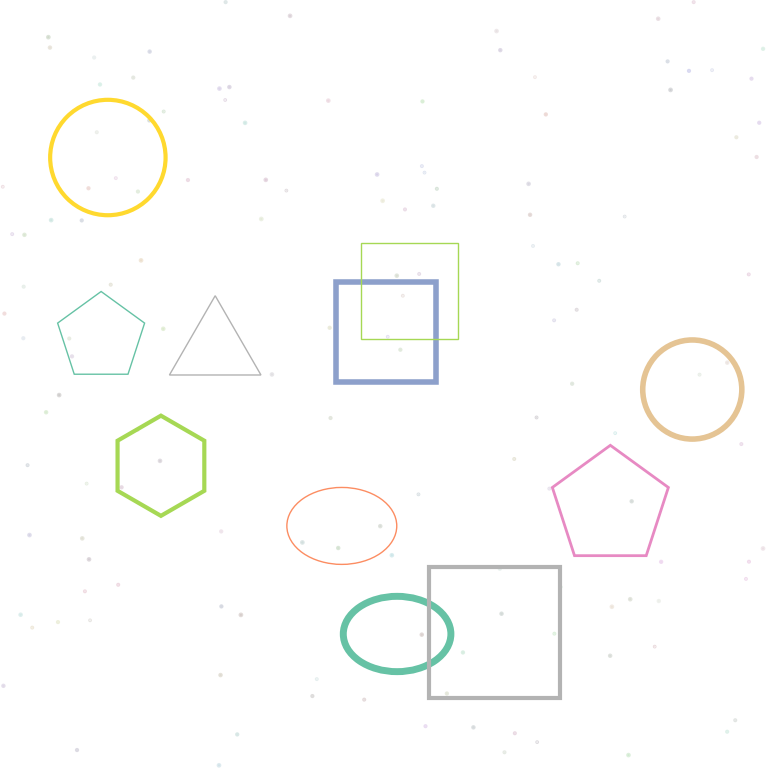[{"shape": "pentagon", "thickness": 0.5, "radius": 0.3, "center": [0.131, 0.562]}, {"shape": "oval", "thickness": 2.5, "radius": 0.35, "center": [0.516, 0.177]}, {"shape": "oval", "thickness": 0.5, "radius": 0.36, "center": [0.444, 0.317]}, {"shape": "square", "thickness": 2, "radius": 0.32, "center": [0.501, 0.569]}, {"shape": "pentagon", "thickness": 1, "radius": 0.4, "center": [0.793, 0.342]}, {"shape": "square", "thickness": 0.5, "radius": 0.31, "center": [0.532, 0.622]}, {"shape": "hexagon", "thickness": 1.5, "radius": 0.33, "center": [0.209, 0.395]}, {"shape": "circle", "thickness": 1.5, "radius": 0.37, "center": [0.14, 0.795]}, {"shape": "circle", "thickness": 2, "radius": 0.32, "center": [0.899, 0.494]}, {"shape": "triangle", "thickness": 0.5, "radius": 0.34, "center": [0.279, 0.547]}, {"shape": "square", "thickness": 1.5, "radius": 0.43, "center": [0.643, 0.179]}]